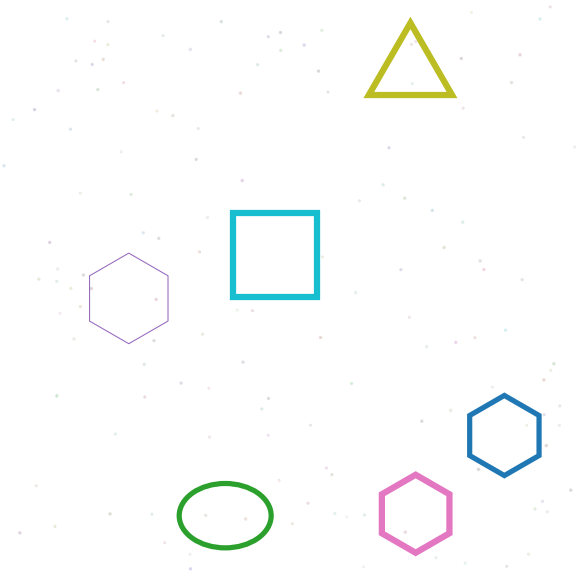[{"shape": "hexagon", "thickness": 2.5, "radius": 0.35, "center": [0.873, 0.245]}, {"shape": "oval", "thickness": 2.5, "radius": 0.4, "center": [0.39, 0.106]}, {"shape": "hexagon", "thickness": 0.5, "radius": 0.39, "center": [0.223, 0.482]}, {"shape": "hexagon", "thickness": 3, "radius": 0.34, "center": [0.72, 0.11]}, {"shape": "triangle", "thickness": 3, "radius": 0.42, "center": [0.711, 0.876]}, {"shape": "square", "thickness": 3, "radius": 0.36, "center": [0.476, 0.557]}]